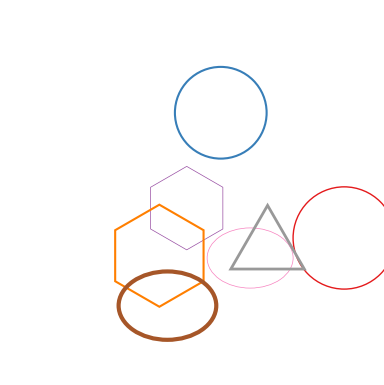[{"shape": "circle", "thickness": 1, "radius": 0.66, "center": [0.894, 0.382]}, {"shape": "circle", "thickness": 1.5, "radius": 0.6, "center": [0.573, 0.707]}, {"shape": "hexagon", "thickness": 0.5, "radius": 0.54, "center": [0.485, 0.459]}, {"shape": "hexagon", "thickness": 1.5, "radius": 0.66, "center": [0.414, 0.336]}, {"shape": "oval", "thickness": 3, "radius": 0.63, "center": [0.435, 0.206]}, {"shape": "oval", "thickness": 0.5, "radius": 0.56, "center": [0.65, 0.33]}, {"shape": "triangle", "thickness": 2, "radius": 0.55, "center": [0.695, 0.356]}]